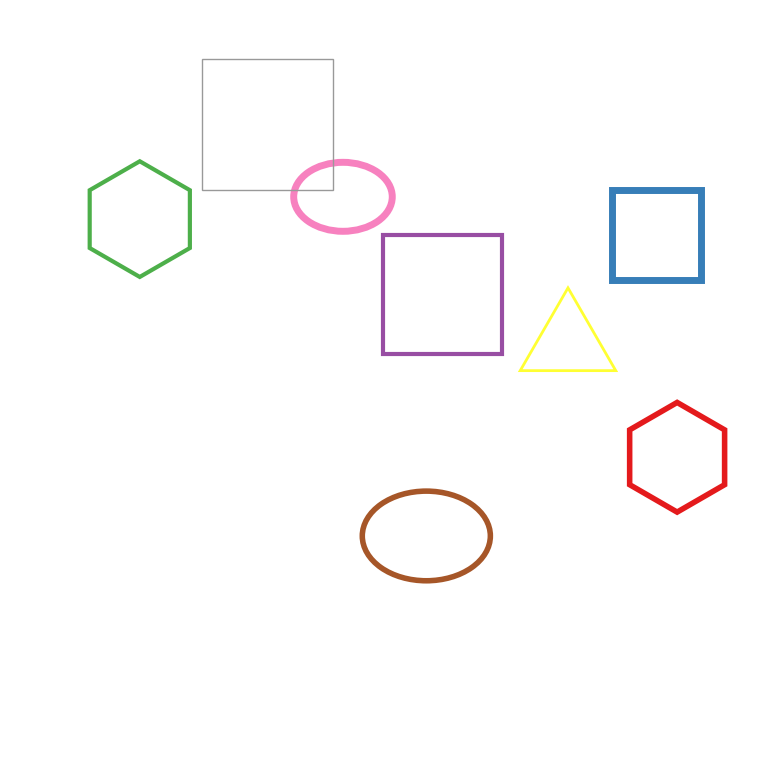[{"shape": "hexagon", "thickness": 2, "radius": 0.36, "center": [0.879, 0.406]}, {"shape": "square", "thickness": 2.5, "radius": 0.29, "center": [0.853, 0.695]}, {"shape": "hexagon", "thickness": 1.5, "radius": 0.38, "center": [0.182, 0.715]}, {"shape": "square", "thickness": 1.5, "radius": 0.39, "center": [0.575, 0.618]}, {"shape": "triangle", "thickness": 1, "radius": 0.36, "center": [0.738, 0.554]}, {"shape": "oval", "thickness": 2, "radius": 0.42, "center": [0.554, 0.304]}, {"shape": "oval", "thickness": 2.5, "radius": 0.32, "center": [0.445, 0.744]}, {"shape": "square", "thickness": 0.5, "radius": 0.42, "center": [0.348, 0.838]}]